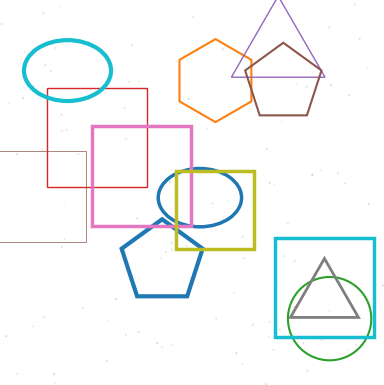[{"shape": "oval", "thickness": 2.5, "radius": 0.54, "center": [0.519, 0.487]}, {"shape": "pentagon", "thickness": 3, "radius": 0.55, "center": [0.421, 0.32]}, {"shape": "hexagon", "thickness": 1.5, "radius": 0.54, "center": [0.56, 0.791]}, {"shape": "circle", "thickness": 1.5, "radius": 0.54, "center": [0.856, 0.172]}, {"shape": "square", "thickness": 1, "radius": 0.64, "center": [0.252, 0.643]}, {"shape": "triangle", "thickness": 1, "radius": 0.7, "center": [0.723, 0.87]}, {"shape": "square", "thickness": 0.5, "radius": 0.59, "center": [0.105, 0.49]}, {"shape": "pentagon", "thickness": 1.5, "radius": 0.52, "center": [0.736, 0.785]}, {"shape": "square", "thickness": 2.5, "radius": 0.65, "center": [0.367, 0.542]}, {"shape": "triangle", "thickness": 2, "radius": 0.51, "center": [0.843, 0.227]}, {"shape": "square", "thickness": 2.5, "radius": 0.51, "center": [0.559, 0.455]}, {"shape": "oval", "thickness": 3, "radius": 0.56, "center": [0.175, 0.817]}, {"shape": "square", "thickness": 2.5, "radius": 0.65, "center": [0.844, 0.253]}]